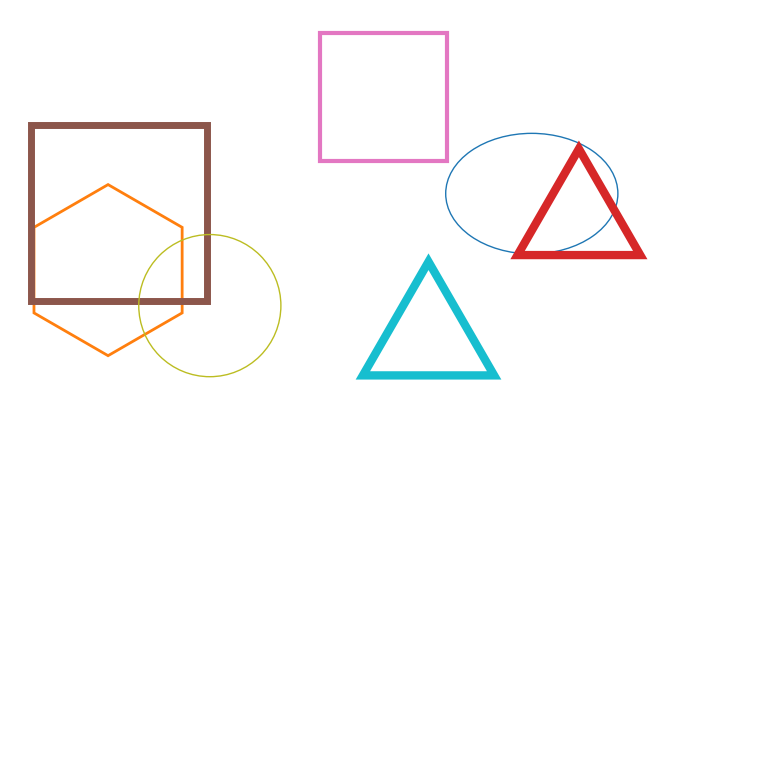[{"shape": "oval", "thickness": 0.5, "radius": 0.56, "center": [0.691, 0.749]}, {"shape": "hexagon", "thickness": 1, "radius": 0.56, "center": [0.14, 0.649]}, {"shape": "triangle", "thickness": 3, "radius": 0.46, "center": [0.752, 0.715]}, {"shape": "square", "thickness": 2.5, "radius": 0.57, "center": [0.155, 0.724]}, {"shape": "square", "thickness": 1.5, "radius": 0.41, "center": [0.498, 0.874]}, {"shape": "circle", "thickness": 0.5, "radius": 0.46, "center": [0.273, 0.603]}, {"shape": "triangle", "thickness": 3, "radius": 0.49, "center": [0.557, 0.562]}]